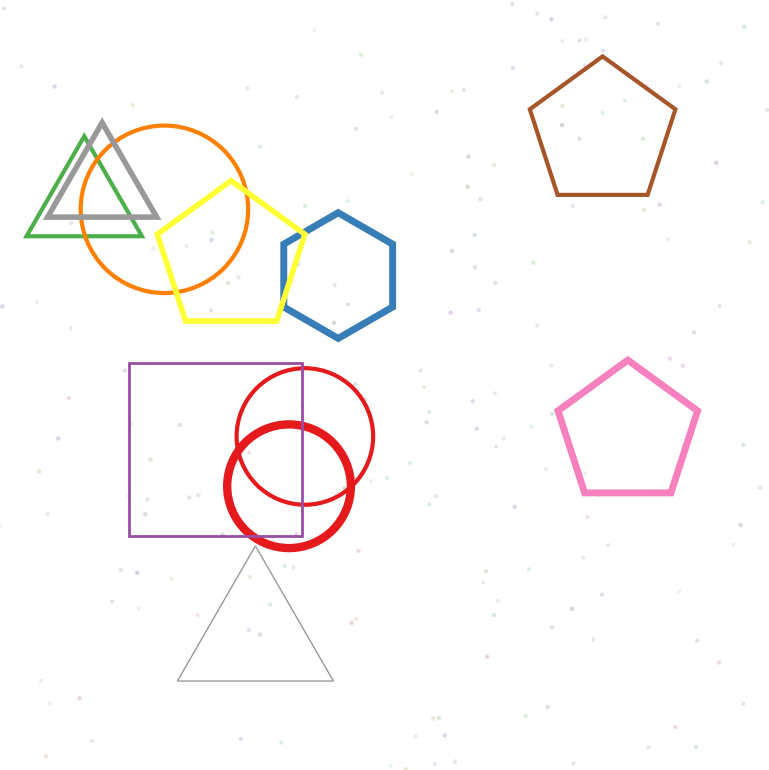[{"shape": "circle", "thickness": 3, "radius": 0.4, "center": [0.375, 0.369]}, {"shape": "circle", "thickness": 1.5, "radius": 0.44, "center": [0.396, 0.433]}, {"shape": "hexagon", "thickness": 2.5, "radius": 0.41, "center": [0.439, 0.642]}, {"shape": "triangle", "thickness": 1.5, "radius": 0.43, "center": [0.109, 0.736]}, {"shape": "square", "thickness": 1, "radius": 0.56, "center": [0.28, 0.416]}, {"shape": "circle", "thickness": 1.5, "radius": 0.54, "center": [0.214, 0.728]}, {"shape": "pentagon", "thickness": 2, "radius": 0.5, "center": [0.3, 0.665]}, {"shape": "pentagon", "thickness": 1.5, "radius": 0.5, "center": [0.783, 0.827]}, {"shape": "pentagon", "thickness": 2.5, "radius": 0.48, "center": [0.815, 0.437]}, {"shape": "triangle", "thickness": 2, "radius": 0.41, "center": [0.133, 0.759]}, {"shape": "triangle", "thickness": 0.5, "radius": 0.59, "center": [0.332, 0.174]}]